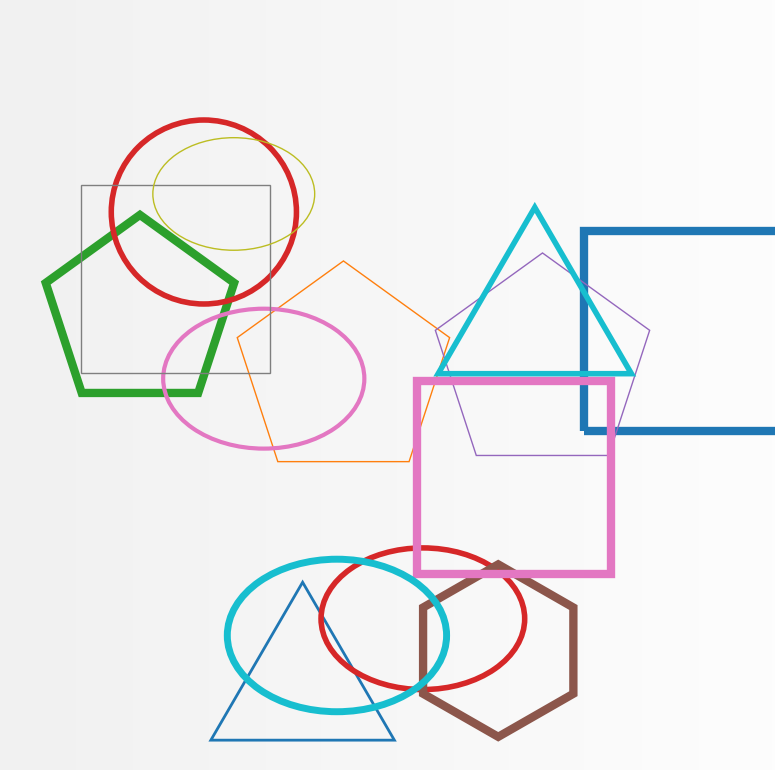[{"shape": "square", "thickness": 3, "radius": 0.65, "center": [0.883, 0.57]}, {"shape": "triangle", "thickness": 1, "radius": 0.68, "center": [0.39, 0.107]}, {"shape": "pentagon", "thickness": 0.5, "radius": 0.72, "center": [0.443, 0.517]}, {"shape": "pentagon", "thickness": 3, "radius": 0.64, "center": [0.181, 0.593]}, {"shape": "circle", "thickness": 2, "radius": 0.6, "center": [0.263, 0.725]}, {"shape": "oval", "thickness": 2, "radius": 0.66, "center": [0.546, 0.196]}, {"shape": "pentagon", "thickness": 0.5, "radius": 0.73, "center": [0.7, 0.526]}, {"shape": "hexagon", "thickness": 3, "radius": 0.56, "center": [0.643, 0.155]}, {"shape": "oval", "thickness": 1.5, "radius": 0.65, "center": [0.34, 0.508]}, {"shape": "square", "thickness": 3, "radius": 0.63, "center": [0.664, 0.38]}, {"shape": "square", "thickness": 0.5, "radius": 0.61, "center": [0.227, 0.638]}, {"shape": "oval", "thickness": 0.5, "radius": 0.52, "center": [0.302, 0.748]}, {"shape": "triangle", "thickness": 2, "radius": 0.72, "center": [0.69, 0.587]}, {"shape": "oval", "thickness": 2.5, "radius": 0.71, "center": [0.435, 0.175]}]